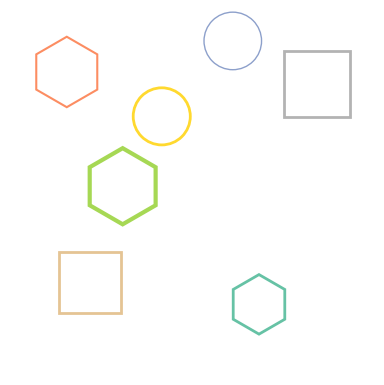[{"shape": "hexagon", "thickness": 2, "radius": 0.39, "center": [0.673, 0.209]}, {"shape": "hexagon", "thickness": 1.5, "radius": 0.46, "center": [0.173, 0.813]}, {"shape": "circle", "thickness": 1, "radius": 0.37, "center": [0.605, 0.894]}, {"shape": "hexagon", "thickness": 3, "radius": 0.49, "center": [0.319, 0.516]}, {"shape": "circle", "thickness": 2, "radius": 0.37, "center": [0.42, 0.698]}, {"shape": "square", "thickness": 2, "radius": 0.4, "center": [0.234, 0.266]}, {"shape": "square", "thickness": 2, "radius": 0.43, "center": [0.824, 0.782]}]